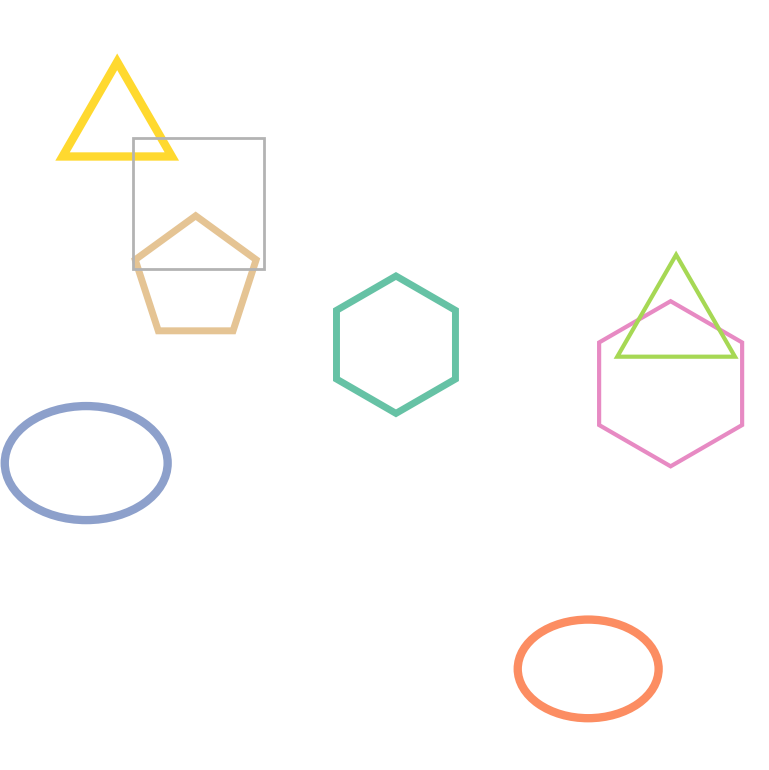[{"shape": "hexagon", "thickness": 2.5, "radius": 0.45, "center": [0.514, 0.552]}, {"shape": "oval", "thickness": 3, "radius": 0.46, "center": [0.764, 0.131]}, {"shape": "oval", "thickness": 3, "radius": 0.53, "center": [0.112, 0.399]}, {"shape": "hexagon", "thickness": 1.5, "radius": 0.54, "center": [0.871, 0.502]}, {"shape": "triangle", "thickness": 1.5, "radius": 0.44, "center": [0.878, 0.581]}, {"shape": "triangle", "thickness": 3, "radius": 0.41, "center": [0.152, 0.838]}, {"shape": "pentagon", "thickness": 2.5, "radius": 0.41, "center": [0.254, 0.637]}, {"shape": "square", "thickness": 1, "radius": 0.42, "center": [0.258, 0.735]}]